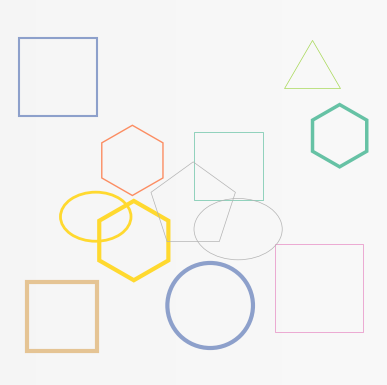[{"shape": "hexagon", "thickness": 2.5, "radius": 0.4, "center": [0.876, 0.648]}, {"shape": "square", "thickness": 0.5, "radius": 0.44, "center": [0.591, 0.569]}, {"shape": "hexagon", "thickness": 1, "radius": 0.46, "center": [0.342, 0.583]}, {"shape": "circle", "thickness": 3, "radius": 0.55, "center": [0.542, 0.207]}, {"shape": "square", "thickness": 1.5, "radius": 0.51, "center": [0.15, 0.8]}, {"shape": "square", "thickness": 0.5, "radius": 0.57, "center": [0.823, 0.252]}, {"shape": "triangle", "thickness": 0.5, "radius": 0.42, "center": [0.806, 0.812]}, {"shape": "hexagon", "thickness": 3, "radius": 0.51, "center": [0.345, 0.375]}, {"shape": "oval", "thickness": 2, "radius": 0.46, "center": [0.247, 0.437]}, {"shape": "square", "thickness": 3, "radius": 0.45, "center": [0.16, 0.177]}, {"shape": "oval", "thickness": 0.5, "radius": 0.57, "center": [0.615, 0.405]}, {"shape": "pentagon", "thickness": 0.5, "radius": 0.57, "center": [0.499, 0.465]}]